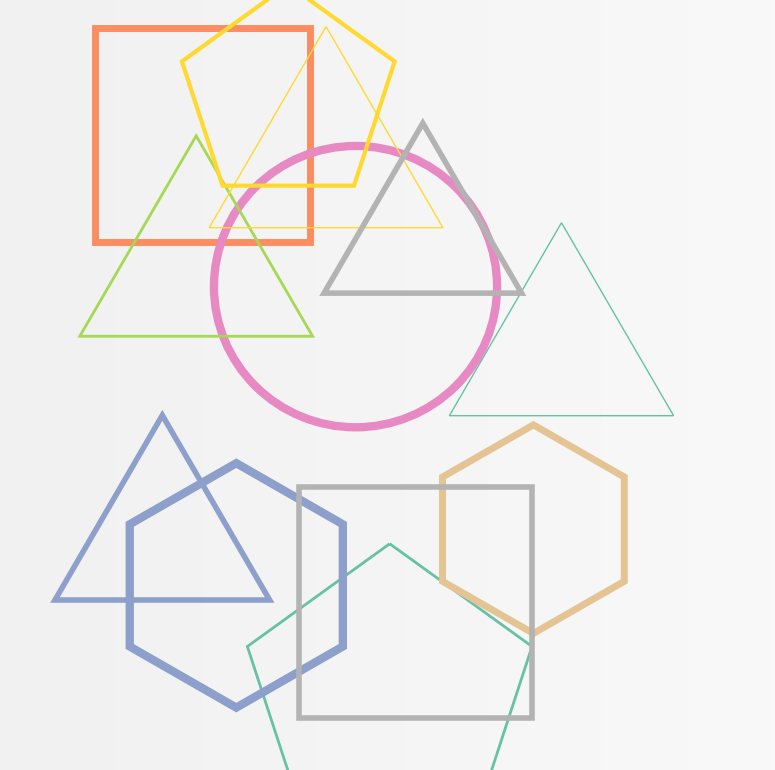[{"shape": "pentagon", "thickness": 1, "radius": 0.97, "center": [0.503, 0.101]}, {"shape": "triangle", "thickness": 0.5, "radius": 0.84, "center": [0.724, 0.544]}, {"shape": "square", "thickness": 2.5, "radius": 0.7, "center": [0.261, 0.825]}, {"shape": "hexagon", "thickness": 3, "radius": 0.79, "center": [0.305, 0.24]}, {"shape": "triangle", "thickness": 2, "radius": 0.8, "center": [0.209, 0.301]}, {"shape": "circle", "thickness": 3, "radius": 0.91, "center": [0.459, 0.628]}, {"shape": "triangle", "thickness": 1, "radius": 0.87, "center": [0.253, 0.65]}, {"shape": "pentagon", "thickness": 1.5, "radius": 0.72, "center": [0.372, 0.876]}, {"shape": "triangle", "thickness": 0.5, "radius": 0.87, "center": [0.421, 0.791]}, {"shape": "hexagon", "thickness": 2.5, "radius": 0.68, "center": [0.688, 0.313]}, {"shape": "triangle", "thickness": 2, "radius": 0.74, "center": [0.546, 0.693]}, {"shape": "square", "thickness": 2, "radius": 0.75, "center": [0.536, 0.217]}]